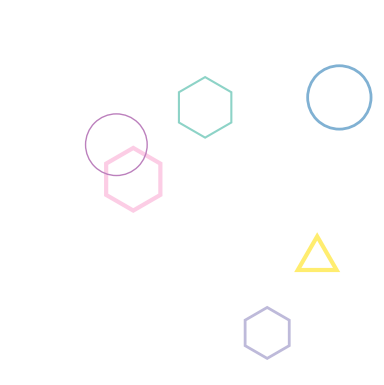[{"shape": "hexagon", "thickness": 1.5, "radius": 0.39, "center": [0.533, 0.721]}, {"shape": "hexagon", "thickness": 2, "radius": 0.33, "center": [0.694, 0.135]}, {"shape": "circle", "thickness": 2, "radius": 0.41, "center": [0.881, 0.747]}, {"shape": "hexagon", "thickness": 3, "radius": 0.41, "center": [0.346, 0.534]}, {"shape": "circle", "thickness": 1, "radius": 0.4, "center": [0.302, 0.624]}, {"shape": "triangle", "thickness": 3, "radius": 0.29, "center": [0.824, 0.328]}]